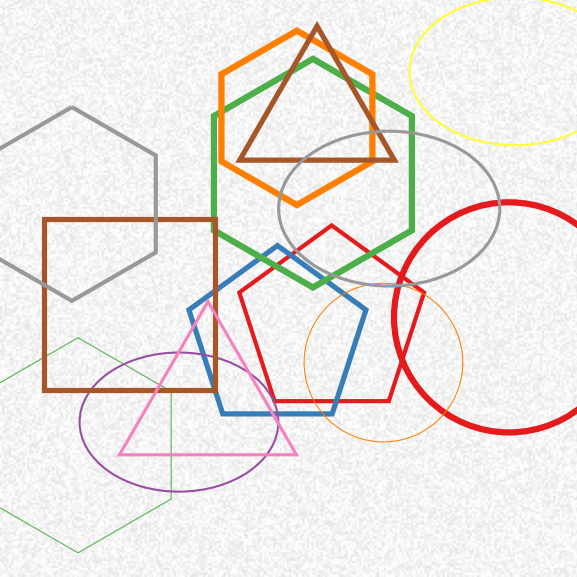[{"shape": "circle", "thickness": 3, "radius": 1.0, "center": [0.882, 0.45]}, {"shape": "pentagon", "thickness": 2, "radius": 0.84, "center": [0.574, 0.441]}, {"shape": "pentagon", "thickness": 2.5, "radius": 0.81, "center": [0.48, 0.413]}, {"shape": "hexagon", "thickness": 0.5, "radius": 0.93, "center": [0.135, 0.228]}, {"shape": "hexagon", "thickness": 3, "radius": 0.99, "center": [0.542, 0.699]}, {"shape": "oval", "thickness": 1, "radius": 0.86, "center": [0.31, 0.268]}, {"shape": "circle", "thickness": 0.5, "radius": 0.69, "center": [0.664, 0.371]}, {"shape": "hexagon", "thickness": 3, "radius": 0.75, "center": [0.514, 0.795]}, {"shape": "oval", "thickness": 1, "radius": 0.92, "center": [0.892, 0.876]}, {"shape": "square", "thickness": 2.5, "radius": 0.74, "center": [0.224, 0.472]}, {"shape": "triangle", "thickness": 2.5, "radius": 0.77, "center": [0.549, 0.799]}, {"shape": "triangle", "thickness": 1.5, "radius": 0.88, "center": [0.36, 0.3]}, {"shape": "oval", "thickness": 1.5, "radius": 0.96, "center": [0.674, 0.638]}, {"shape": "hexagon", "thickness": 2, "radius": 0.84, "center": [0.124, 0.646]}]